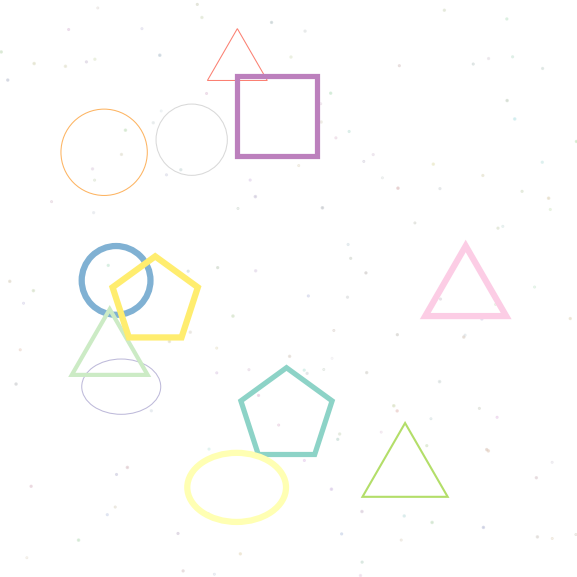[{"shape": "pentagon", "thickness": 2.5, "radius": 0.42, "center": [0.496, 0.279]}, {"shape": "oval", "thickness": 3, "radius": 0.43, "center": [0.41, 0.155]}, {"shape": "oval", "thickness": 0.5, "radius": 0.34, "center": [0.21, 0.33]}, {"shape": "triangle", "thickness": 0.5, "radius": 0.3, "center": [0.411, 0.89]}, {"shape": "circle", "thickness": 3, "radius": 0.3, "center": [0.201, 0.514]}, {"shape": "circle", "thickness": 0.5, "radius": 0.37, "center": [0.18, 0.735]}, {"shape": "triangle", "thickness": 1, "radius": 0.43, "center": [0.701, 0.181]}, {"shape": "triangle", "thickness": 3, "radius": 0.4, "center": [0.806, 0.492]}, {"shape": "circle", "thickness": 0.5, "radius": 0.31, "center": [0.332, 0.757]}, {"shape": "square", "thickness": 2.5, "radius": 0.34, "center": [0.479, 0.798]}, {"shape": "triangle", "thickness": 2, "radius": 0.38, "center": [0.19, 0.388]}, {"shape": "pentagon", "thickness": 3, "radius": 0.39, "center": [0.269, 0.478]}]